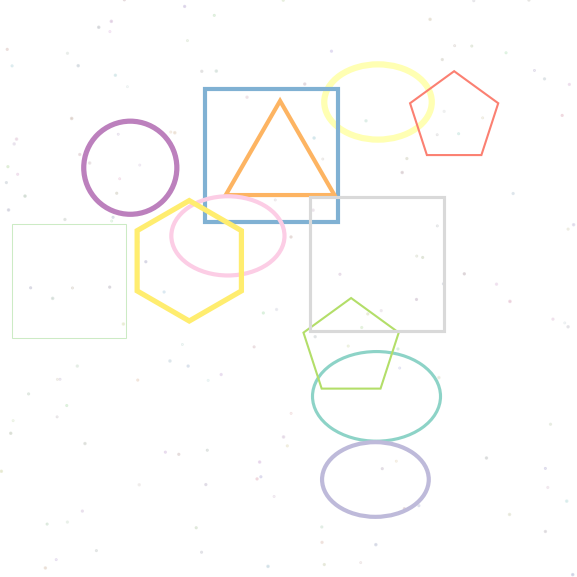[{"shape": "oval", "thickness": 1.5, "radius": 0.55, "center": [0.652, 0.313]}, {"shape": "oval", "thickness": 3, "radius": 0.47, "center": [0.655, 0.823]}, {"shape": "oval", "thickness": 2, "radius": 0.46, "center": [0.65, 0.169]}, {"shape": "pentagon", "thickness": 1, "radius": 0.4, "center": [0.786, 0.796]}, {"shape": "square", "thickness": 2, "radius": 0.58, "center": [0.47, 0.73]}, {"shape": "triangle", "thickness": 2, "radius": 0.54, "center": [0.485, 0.716]}, {"shape": "pentagon", "thickness": 1, "radius": 0.43, "center": [0.608, 0.396]}, {"shape": "oval", "thickness": 2, "radius": 0.49, "center": [0.395, 0.591]}, {"shape": "square", "thickness": 1.5, "radius": 0.58, "center": [0.653, 0.543]}, {"shape": "circle", "thickness": 2.5, "radius": 0.4, "center": [0.226, 0.709]}, {"shape": "square", "thickness": 0.5, "radius": 0.5, "center": [0.12, 0.513]}, {"shape": "hexagon", "thickness": 2.5, "radius": 0.52, "center": [0.328, 0.548]}]